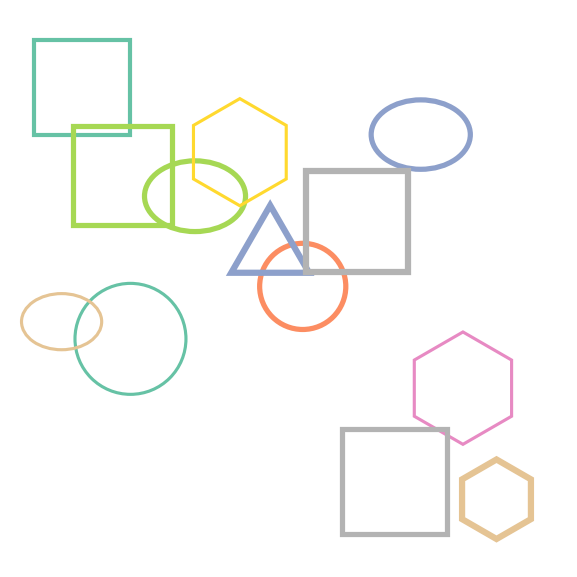[{"shape": "square", "thickness": 2, "radius": 0.41, "center": [0.142, 0.848]}, {"shape": "circle", "thickness": 1.5, "radius": 0.48, "center": [0.226, 0.412]}, {"shape": "circle", "thickness": 2.5, "radius": 0.37, "center": [0.524, 0.503]}, {"shape": "triangle", "thickness": 3, "radius": 0.39, "center": [0.468, 0.566]}, {"shape": "oval", "thickness": 2.5, "radius": 0.43, "center": [0.729, 0.766]}, {"shape": "hexagon", "thickness": 1.5, "radius": 0.49, "center": [0.802, 0.327]}, {"shape": "oval", "thickness": 2.5, "radius": 0.44, "center": [0.338, 0.659]}, {"shape": "square", "thickness": 2.5, "radius": 0.43, "center": [0.212, 0.695]}, {"shape": "hexagon", "thickness": 1.5, "radius": 0.46, "center": [0.415, 0.736]}, {"shape": "oval", "thickness": 1.5, "radius": 0.35, "center": [0.107, 0.442]}, {"shape": "hexagon", "thickness": 3, "radius": 0.34, "center": [0.86, 0.135]}, {"shape": "square", "thickness": 3, "radius": 0.44, "center": [0.618, 0.615]}, {"shape": "square", "thickness": 2.5, "radius": 0.46, "center": [0.683, 0.165]}]